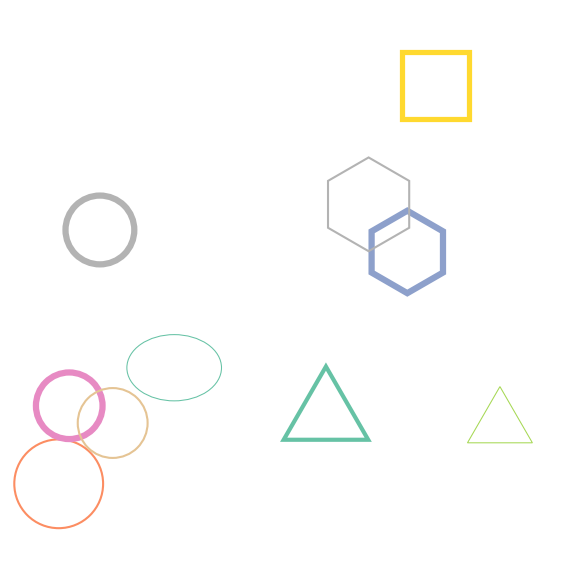[{"shape": "triangle", "thickness": 2, "radius": 0.42, "center": [0.564, 0.28]}, {"shape": "oval", "thickness": 0.5, "radius": 0.41, "center": [0.302, 0.362]}, {"shape": "circle", "thickness": 1, "radius": 0.38, "center": [0.102, 0.161]}, {"shape": "hexagon", "thickness": 3, "radius": 0.36, "center": [0.705, 0.563]}, {"shape": "circle", "thickness": 3, "radius": 0.29, "center": [0.12, 0.297]}, {"shape": "triangle", "thickness": 0.5, "radius": 0.32, "center": [0.866, 0.265]}, {"shape": "square", "thickness": 2.5, "radius": 0.29, "center": [0.754, 0.85]}, {"shape": "circle", "thickness": 1, "radius": 0.3, "center": [0.195, 0.267]}, {"shape": "circle", "thickness": 3, "radius": 0.3, "center": [0.173, 0.601]}, {"shape": "hexagon", "thickness": 1, "radius": 0.41, "center": [0.638, 0.645]}]